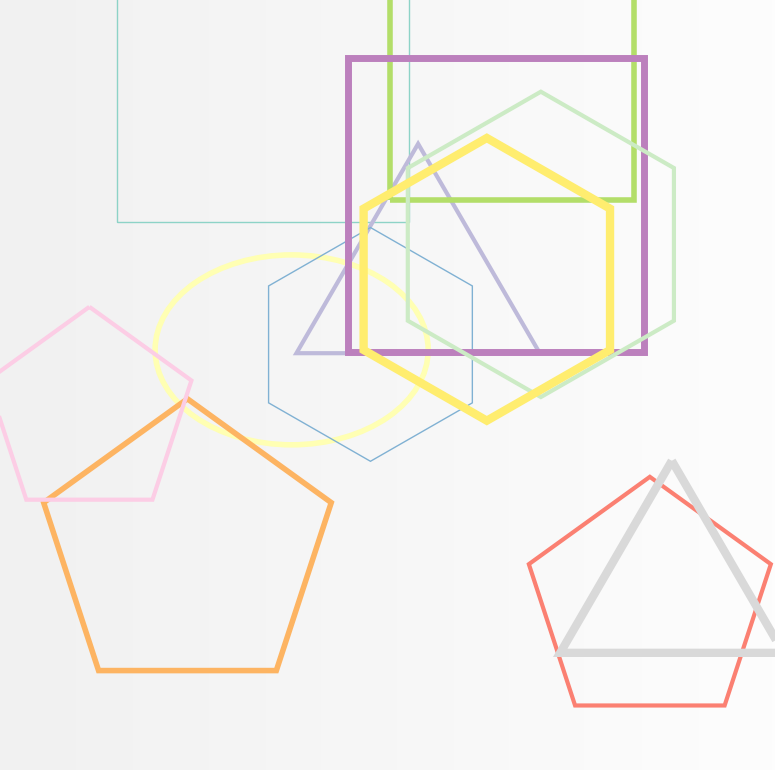[{"shape": "square", "thickness": 0.5, "radius": 0.94, "center": [0.339, 0.9]}, {"shape": "oval", "thickness": 2, "radius": 0.88, "center": [0.376, 0.546]}, {"shape": "triangle", "thickness": 1.5, "radius": 0.91, "center": [0.54, 0.632]}, {"shape": "pentagon", "thickness": 1.5, "radius": 0.82, "center": [0.839, 0.217]}, {"shape": "hexagon", "thickness": 0.5, "radius": 0.76, "center": [0.478, 0.553]}, {"shape": "pentagon", "thickness": 2, "radius": 0.98, "center": [0.242, 0.287]}, {"shape": "square", "thickness": 2, "radius": 0.79, "center": [0.661, 0.898]}, {"shape": "pentagon", "thickness": 1.5, "radius": 0.69, "center": [0.115, 0.463]}, {"shape": "triangle", "thickness": 3, "radius": 0.83, "center": [0.867, 0.235]}, {"shape": "square", "thickness": 2.5, "radius": 0.95, "center": [0.64, 0.734]}, {"shape": "hexagon", "thickness": 1.5, "radius": 0.99, "center": [0.698, 0.683]}, {"shape": "hexagon", "thickness": 3, "radius": 0.92, "center": [0.628, 0.637]}]